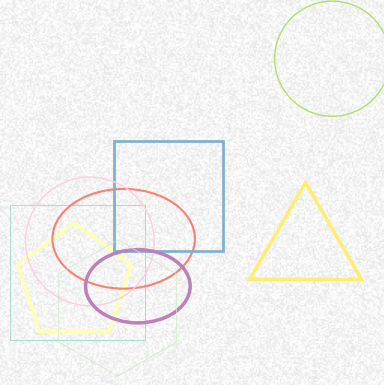[{"shape": "square", "thickness": 0.5, "radius": 0.88, "center": [0.202, 0.293]}, {"shape": "pentagon", "thickness": 2.5, "radius": 0.77, "center": [0.193, 0.265]}, {"shape": "oval", "thickness": 1.5, "radius": 0.93, "center": [0.321, 0.38]}, {"shape": "square", "thickness": 2, "radius": 0.71, "center": [0.437, 0.491]}, {"shape": "circle", "thickness": 1, "radius": 0.75, "center": [0.863, 0.848]}, {"shape": "circle", "thickness": 1, "radius": 0.84, "center": [0.233, 0.373]}, {"shape": "oval", "thickness": 2.5, "radius": 0.68, "center": [0.358, 0.256]}, {"shape": "hexagon", "thickness": 0.5, "radius": 0.88, "center": [0.306, 0.2]}, {"shape": "triangle", "thickness": 2.5, "radius": 0.84, "center": [0.794, 0.358]}]